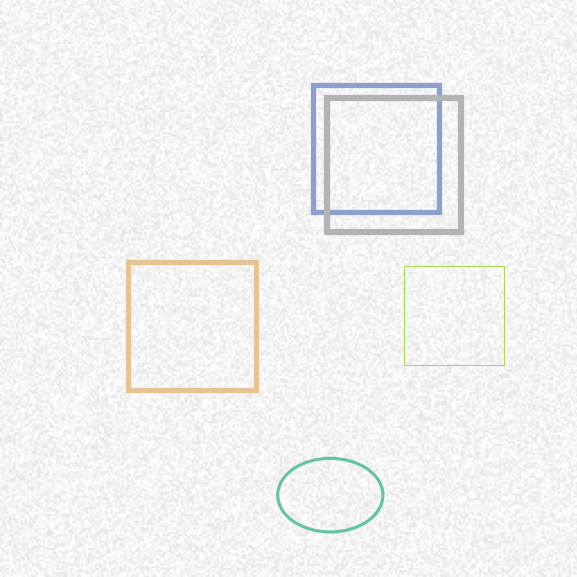[{"shape": "oval", "thickness": 1.5, "radius": 0.46, "center": [0.572, 0.142]}, {"shape": "square", "thickness": 2.5, "radius": 0.55, "center": [0.651, 0.742]}, {"shape": "square", "thickness": 0.5, "radius": 0.43, "center": [0.786, 0.452]}, {"shape": "square", "thickness": 2.5, "radius": 0.55, "center": [0.333, 0.435]}, {"shape": "square", "thickness": 3, "radius": 0.58, "center": [0.682, 0.714]}]